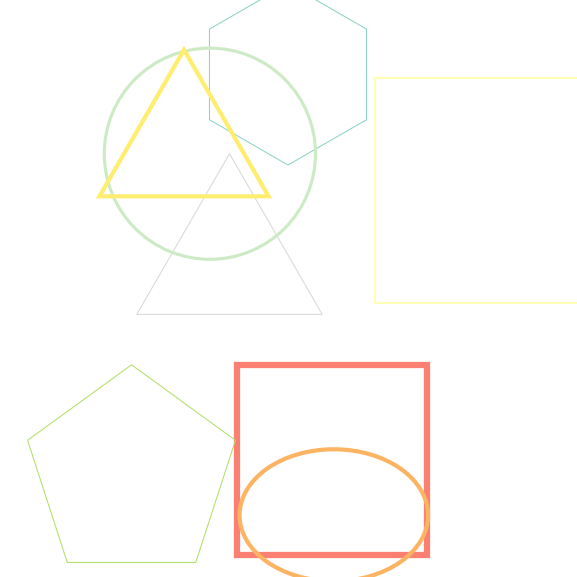[{"shape": "hexagon", "thickness": 0.5, "radius": 0.78, "center": [0.499, 0.87]}, {"shape": "square", "thickness": 1, "radius": 0.98, "center": [0.844, 0.67]}, {"shape": "square", "thickness": 3, "radius": 0.82, "center": [0.575, 0.203]}, {"shape": "oval", "thickness": 2, "radius": 0.82, "center": [0.578, 0.107]}, {"shape": "pentagon", "thickness": 0.5, "radius": 0.95, "center": [0.228, 0.178]}, {"shape": "triangle", "thickness": 0.5, "radius": 0.93, "center": [0.397, 0.547]}, {"shape": "circle", "thickness": 1.5, "radius": 0.91, "center": [0.363, 0.733]}, {"shape": "triangle", "thickness": 2, "radius": 0.85, "center": [0.319, 0.744]}]